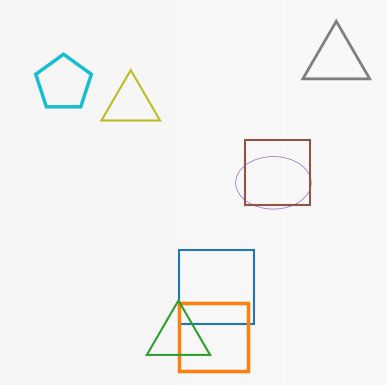[{"shape": "square", "thickness": 1.5, "radius": 0.48, "center": [0.558, 0.255]}, {"shape": "square", "thickness": 2.5, "radius": 0.45, "center": [0.551, 0.125]}, {"shape": "triangle", "thickness": 1.5, "radius": 0.47, "center": [0.461, 0.125]}, {"shape": "oval", "thickness": 0.5, "radius": 0.49, "center": [0.706, 0.525]}, {"shape": "square", "thickness": 1.5, "radius": 0.42, "center": [0.716, 0.552]}, {"shape": "triangle", "thickness": 2, "radius": 0.5, "center": [0.868, 0.845]}, {"shape": "triangle", "thickness": 1.5, "radius": 0.44, "center": [0.337, 0.731]}, {"shape": "pentagon", "thickness": 2.5, "radius": 0.38, "center": [0.164, 0.784]}]